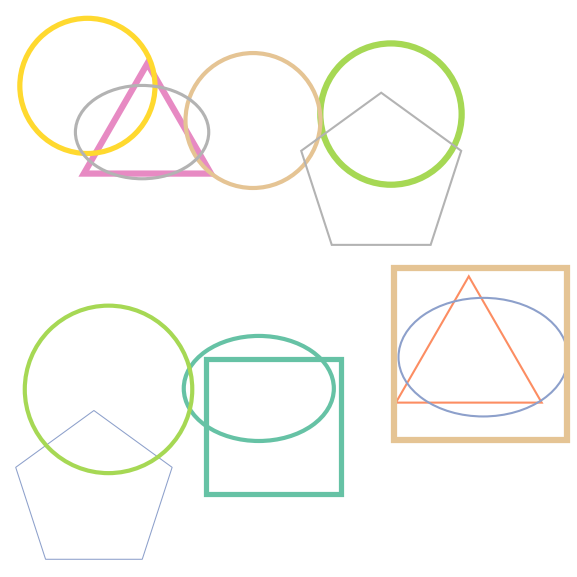[{"shape": "square", "thickness": 2.5, "radius": 0.58, "center": [0.473, 0.261]}, {"shape": "oval", "thickness": 2, "radius": 0.65, "center": [0.448, 0.326]}, {"shape": "triangle", "thickness": 1, "radius": 0.73, "center": [0.812, 0.375]}, {"shape": "oval", "thickness": 1, "radius": 0.73, "center": [0.837, 0.381]}, {"shape": "pentagon", "thickness": 0.5, "radius": 0.71, "center": [0.163, 0.146]}, {"shape": "triangle", "thickness": 3, "radius": 0.64, "center": [0.255, 0.762]}, {"shape": "circle", "thickness": 2, "radius": 0.73, "center": [0.188, 0.325]}, {"shape": "circle", "thickness": 3, "radius": 0.61, "center": [0.677, 0.802]}, {"shape": "circle", "thickness": 2.5, "radius": 0.59, "center": [0.151, 0.85]}, {"shape": "square", "thickness": 3, "radius": 0.75, "center": [0.832, 0.386]}, {"shape": "circle", "thickness": 2, "radius": 0.58, "center": [0.438, 0.79]}, {"shape": "pentagon", "thickness": 1, "radius": 0.73, "center": [0.66, 0.693]}, {"shape": "oval", "thickness": 1.5, "radius": 0.58, "center": [0.246, 0.77]}]